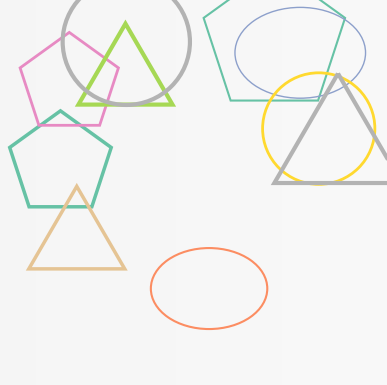[{"shape": "pentagon", "thickness": 1.5, "radius": 0.96, "center": [0.708, 0.894]}, {"shape": "pentagon", "thickness": 2.5, "radius": 0.69, "center": [0.156, 0.574]}, {"shape": "oval", "thickness": 1.5, "radius": 0.75, "center": [0.54, 0.251]}, {"shape": "oval", "thickness": 1, "radius": 0.84, "center": [0.775, 0.863]}, {"shape": "pentagon", "thickness": 2, "radius": 0.67, "center": [0.179, 0.782]}, {"shape": "triangle", "thickness": 3, "radius": 0.7, "center": [0.324, 0.798]}, {"shape": "circle", "thickness": 2, "radius": 0.72, "center": [0.823, 0.666]}, {"shape": "triangle", "thickness": 2.5, "radius": 0.71, "center": [0.198, 0.373]}, {"shape": "circle", "thickness": 3, "radius": 0.82, "center": [0.326, 0.892]}, {"shape": "triangle", "thickness": 3, "radius": 0.95, "center": [0.872, 0.619]}]